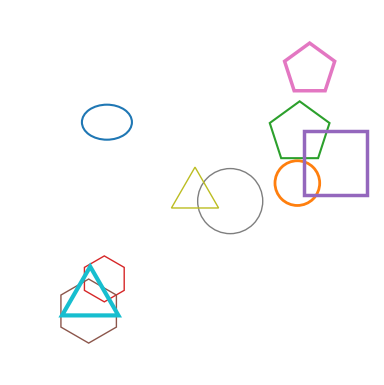[{"shape": "oval", "thickness": 1.5, "radius": 0.32, "center": [0.278, 0.683]}, {"shape": "circle", "thickness": 2, "radius": 0.29, "center": [0.772, 0.524]}, {"shape": "pentagon", "thickness": 1.5, "radius": 0.41, "center": [0.778, 0.655]}, {"shape": "hexagon", "thickness": 1, "radius": 0.3, "center": [0.271, 0.276]}, {"shape": "square", "thickness": 2.5, "radius": 0.41, "center": [0.872, 0.576]}, {"shape": "hexagon", "thickness": 1, "radius": 0.42, "center": [0.23, 0.192]}, {"shape": "pentagon", "thickness": 2.5, "radius": 0.34, "center": [0.804, 0.82]}, {"shape": "circle", "thickness": 1, "radius": 0.42, "center": [0.598, 0.478]}, {"shape": "triangle", "thickness": 1, "radius": 0.35, "center": [0.507, 0.495]}, {"shape": "triangle", "thickness": 3, "radius": 0.42, "center": [0.234, 0.223]}]